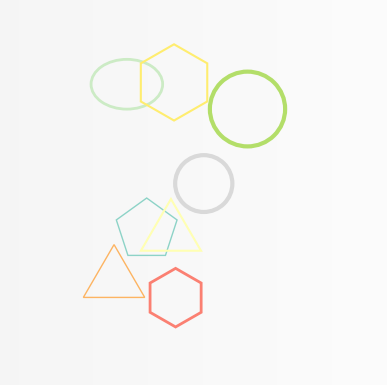[{"shape": "pentagon", "thickness": 1, "radius": 0.41, "center": [0.379, 0.403]}, {"shape": "triangle", "thickness": 1.5, "radius": 0.45, "center": [0.441, 0.394]}, {"shape": "hexagon", "thickness": 2, "radius": 0.38, "center": [0.453, 0.227]}, {"shape": "triangle", "thickness": 1, "radius": 0.46, "center": [0.294, 0.273]}, {"shape": "circle", "thickness": 3, "radius": 0.49, "center": [0.639, 0.717]}, {"shape": "circle", "thickness": 3, "radius": 0.37, "center": [0.526, 0.523]}, {"shape": "oval", "thickness": 2, "radius": 0.46, "center": [0.327, 0.781]}, {"shape": "hexagon", "thickness": 1.5, "radius": 0.5, "center": [0.449, 0.786]}]